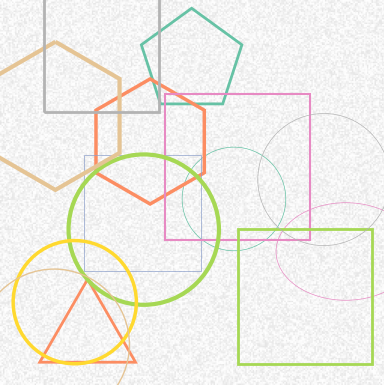[{"shape": "pentagon", "thickness": 2, "radius": 0.69, "center": [0.498, 0.841]}, {"shape": "circle", "thickness": 0.5, "radius": 0.67, "center": [0.608, 0.483]}, {"shape": "triangle", "thickness": 2, "radius": 0.72, "center": [0.228, 0.131]}, {"shape": "hexagon", "thickness": 2.5, "radius": 0.81, "center": [0.39, 0.633]}, {"shape": "square", "thickness": 0.5, "radius": 0.76, "center": [0.37, 0.447]}, {"shape": "oval", "thickness": 0.5, "radius": 0.91, "center": [0.898, 0.347]}, {"shape": "square", "thickness": 1.5, "radius": 0.94, "center": [0.617, 0.566]}, {"shape": "circle", "thickness": 3, "radius": 0.98, "center": [0.373, 0.404]}, {"shape": "square", "thickness": 2, "radius": 0.87, "center": [0.792, 0.23]}, {"shape": "circle", "thickness": 2.5, "radius": 0.8, "center": [0.194, 0.215]}, {"shape": "circle", "thickness": 1, "radius": 0.98, "center": [0.14, 0.105]}, {"shape": "hexagon", "thickness": 3, "radius": 0.96, "center": [0.144, 0.699]}, {"shape": "square", "thickness": 2, "radius": 0.75, "center": [0.263, 0.859]}, {"shape": "circle", "thickness": 0.5, "radius": 0.86, "center": [0.841, 0.534]}]